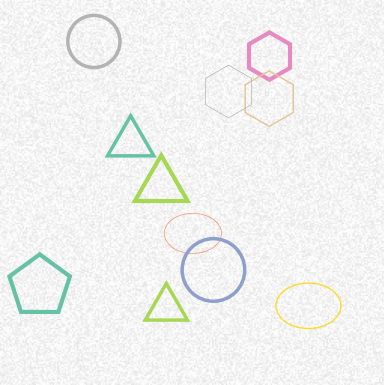[{"shape": "triangle", "thickness": 2.5, "radius": 0.35, "center": [0.339, 0.63]}, {"shape": "pentagon", "thickness": 3, "radius": 0.41, "center": [0.103, 0.257]}, {"shape": "oval", "thickness": 0.5, "radius": 0.37, "center": [0.501, 0.394]}, {"shape": "circle", "thickness": 2.5, "radius": 0.41, "center": [0.554, 0.299]}, {"shape": "hexagon", "thickness": 3, "radius": 0.31, "center": [0.7, 0.854]}, {"shape": "triangle", "thickness": 3, "radius": 0.4, "center": [0.419, 0.517]}, {"shape": "triangle", "thickness": 2.5, "radius": 0.32, "center": [0.432, 0.2]}, {"shape": "oval", "thickness": 1, "radius": 0.42, "center": [0.801, 0.206]}, {"shape": "hexagon", "thickness": 1, "radius": 0.36, "center": [0.699, 0.744]}, {"shape": "hexagon", "thickness": 0.5, "radius": 0.34, "center": [0.593, 0.762]}, {"shape": "circle", "thickness": 2.5, "radius": 0.34, "center": [0.244, 0.892]}]